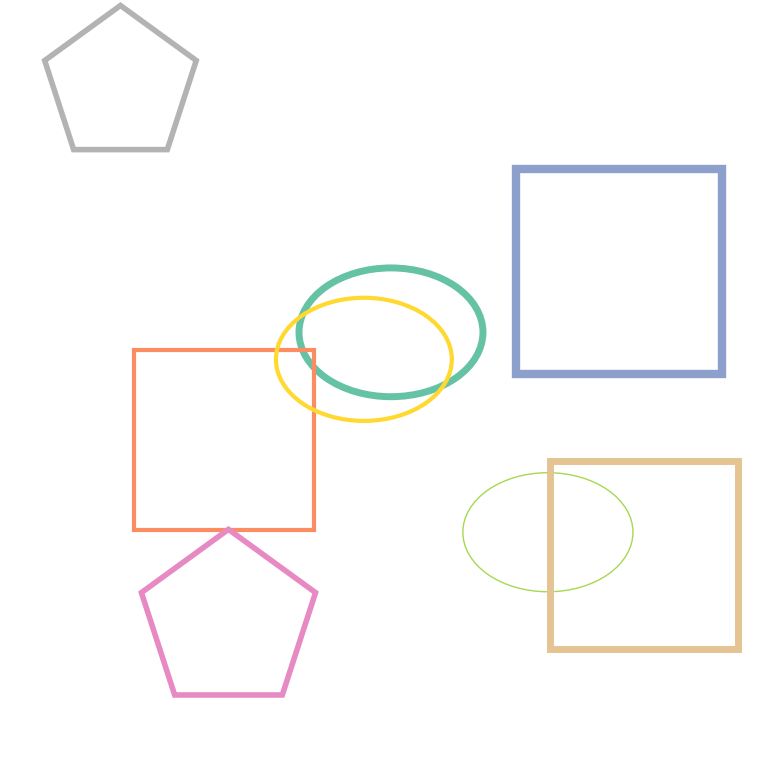[{"shape": "oval", "thickness": 2.5, "radius": 0.6, "center": [0.508, 0.568]}, {"shape": "square", "thickness": 1.5, "radius": 0.58, "center": [0.291, 0.428]}, {"shape": "square", "thickness": 3, "radius": 0.67, "center": [0.804, 0.648]}, {"shape": "pentagon", "thickness": 2, "radius": 0.59, "center": [0.297, 0.194]}, {"shape": "oval", "thickness": 0.5, "radius": 0.55, "center": [0.712, 0.309]}, {"shape": "oval", "thickness": 1.5, "radius": 0.57, "center": [0.473, 0.533]}, {"shape": "square", "thickness": 2.5, "radius": 0.61, "center": [0.836, 0.279]}, {"shape": "pentagon", "thickness": 2, "radius": 0.52, "center": [0.156, 0.889]}]